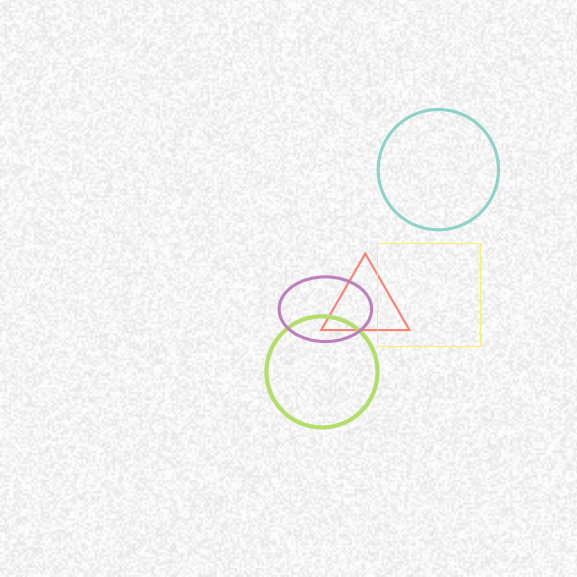[{"shape": "circle", "thickness": 1.5, "radius": 0.52, "center": [0.759, 0.705]}, {"shape": "triangle", "thickness": 1, "radius": 0.44, "center": [0.633, 0.472]}, {"shape": "circle", "thickness": 2, "radius": 0.48, "center": [0.558, 0.355]}, {"shape": "oval", "thickness": 1.5, "radius": 0.4, "center": [0.563, 0.464]}, {"shape": "square", "thickness": 0.5, "radius": 0.44, "center": [0.741, 0.489]}]